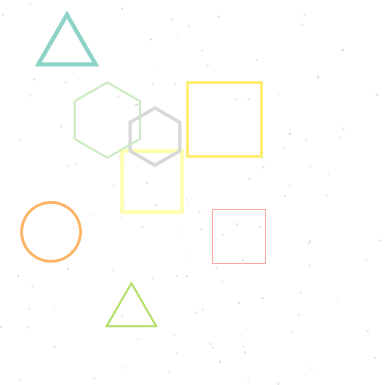[{"shape": "triangle", "thickness": 3, "radius": 0.43, "center": [0.174, 0.876]}, {"shape": "square", "thickness": 3, "radius": 0.39, "center": [0.395, 0.529]}, {"shape": "square", "thickness": 0.5, "radius": 0.35, "center": [0.619, 0.387]}, {"shape": "circle", "thickness": 2, "radius": 0.38, "center": [0.133, 0.398]}, {"shape": "triangle", "thickness": 1.5, "radius": 0.37, "center": [0.341, 0.19]}, {"shape": "hexagon", "thickness": 2.5, "radius": 0.37, "center": [0.402, 0.645]}, {"shape": "hexagon", "thickness": 1.5, "radius": 0.49, "center": [0.279, 0.688]}, {"shape": "square", "thickness": 2, "radius": 0.48, "center": [0.582, 0.69]}]